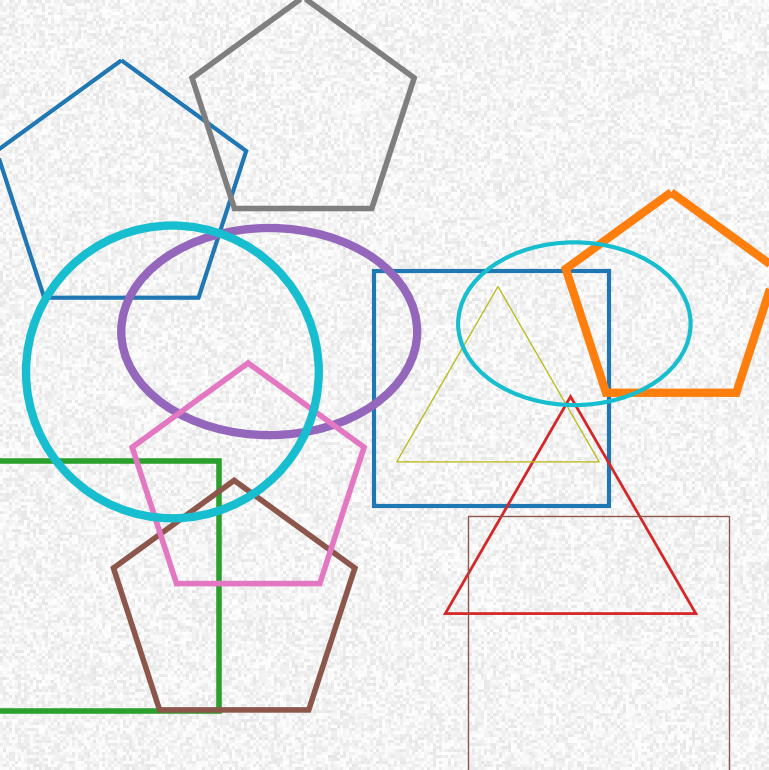[{"shape": "square", "thickness": 1.5, "radius": 0.76, "center": [0.639, 0.496]}, {"shape": "pentagon", "thickness": 1.5, "radius": 0.85, "center": [0.158, 0.751]}, {"shape": "pentagon", "thickness": 3, "radius": 0.72, "center": [0.872, 0.606]}, {"shape": "square", "thickness": 2, "radius": 0.81, "center": [0.122, 0.239]}, {"shape": "triangle", "thickness": 1, "radius": 0.94, "center": [0.741, 0.297]}, {"shape": "oval", "thickness": 3, "radius": 0.96, "center": [0.35, 0.569]}, {"shape": "square", "thickness": 0.5, "radius": 0.85, "center": [0.777, 0.161]}, {"shape": "pentagon", "thickness": 2, "radius": 0.82, "center": [0.304, 0.211]}, {"shape": "pentagon", "thickness": 2, "radius": 0.79, "center": [0.322, 0.37]}, {"shape": "pentagon", "thickness": 2, "radius": 0.76, "center": [0.394, 0.852]}, {"shape": "triangle", "thickness": 0.5, "radius": 0.76, "center": [0.647, 0.476]}, {"shape": "circle", "thickness": 3, "radius": 0.95, "center": [0.224, 0.517]}, {"shape": "oval", "thickness": 1.5, "radius": 0.75, "center": [0.746, 0.58]}]